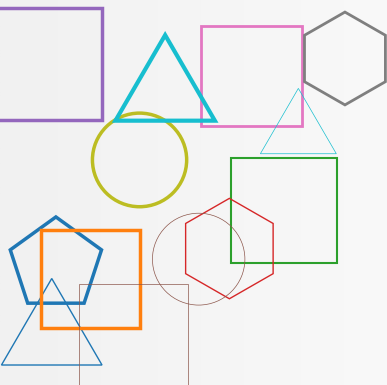[{"shape": "triangle", "thickness": 1, "radius": 0.75, "center": [0.134, 0.127]}, {"shape": "pentagon", "thickness": 2.5, "radius": 0.62, "center": [0.144, 0.313]}, {"shape": "square", "thickness": 2.5, "radius": 0.64, "center": [0.234, 0.276]}, {"shape": "square", "thickness": 1.5, "radius": 0.69, "center": [0.733, 0.453]}, {"shape": "hexagon", "thickness": 1, "radius": 0.65, "center": [0.592, 0.354]}, {"shape": "square", "thickness": 2.5, "radius": 0.73, "center": [0.118, 0.833]}, {"shape": "circle", "thickness": 0.5, "radius": 0.6, "center": [0.513, 0.327]}, {"shape": "square", "thickness": 0.5, "radius": 0.7, "center": [0.344, 0.121]}, {"shape": "square", "thickness": 2, "radius": 0.65, "center": [0.65, 0.803]}, {"shape": "hexagon", "thickness": 2, "radius": 0.6, "center": [0.89, 0.848]}, {"shape": "circle", "thickness": 2.5, "radius": 0.61, "center": [0.36, 0.585]}, {"shape": "triangle", "thickness": 0.5, "radius": 0.57, "center": [0.77, 0.657]}, {"shape": "triangle", "thickness": 3, "radius": 0.74, "center": [0.426, 0.761]}]